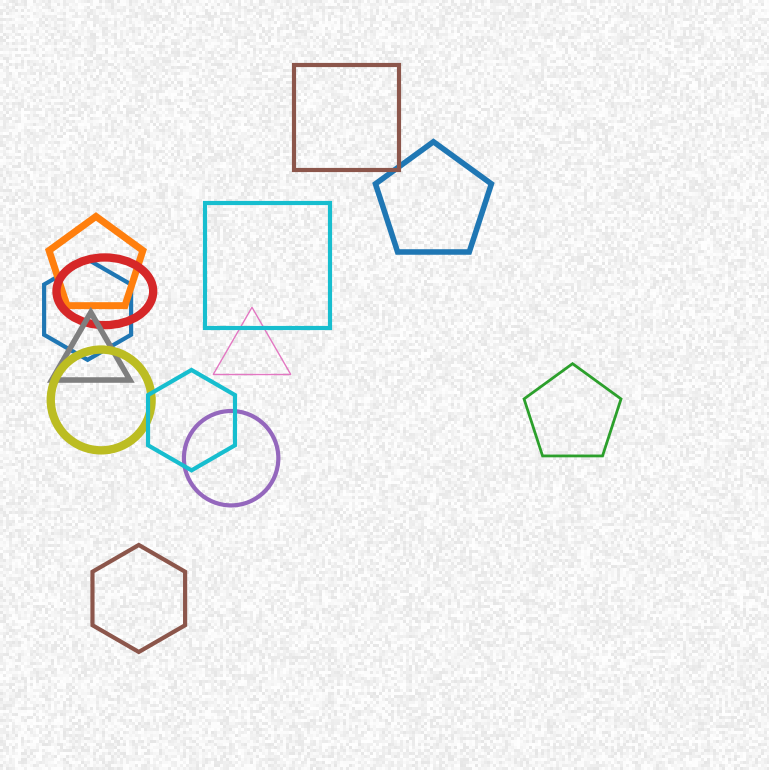[{"shape": "pentagon", "thickness": 2, "radius": 0.4, "center": [0.563, 0.737]}, {"shape": "hexagon", "thickness": 1.5, "radius": 0.33, "center": [0.114, 0.598]}, {"shape": "pentagon", "thickness": 2.5, "radius": 0.32, "center": [0.125, 0.655]}, {"shape": "pentagon", "thickness": 1, "radius": 0.33, "center": [0.744, 0.461]}, {"shape": "oval", "thickness": 3, "radius": 0.31, "center": [0.136, 0.622]}, {"shape": "circle", "thickness": 1.5, "radius": 0.31, "center": [0.3, 0.405]}, {"shape": "square", "thickness": 1.5, "radius": 0.34, "center": [0.45, 0.847]}, {"shape": "hexagon", "thickness": 1.5, "radius": 0.35, "center": [0.18, 0.223]}, {"shape": "triangle", "thickness": 0.5, "radius": 0.29, "center": [0.327, 0.543]}, {"shape": "triangle", "thickness": 2, "radius": 0.29, "center": [0.118, 0.536]}, {"shape": "circle", "thickness": 3, "radius": 0.33, "center": [0.131, 0.481]}, {"shape": "square", "thickness": 1.5, "radius": 0.41, "center": [0.347, 0.656]}, {"shape": "hexagon", "thickness": 1.5, "radius": 0.33, "center": [0.249, 0.454]}]